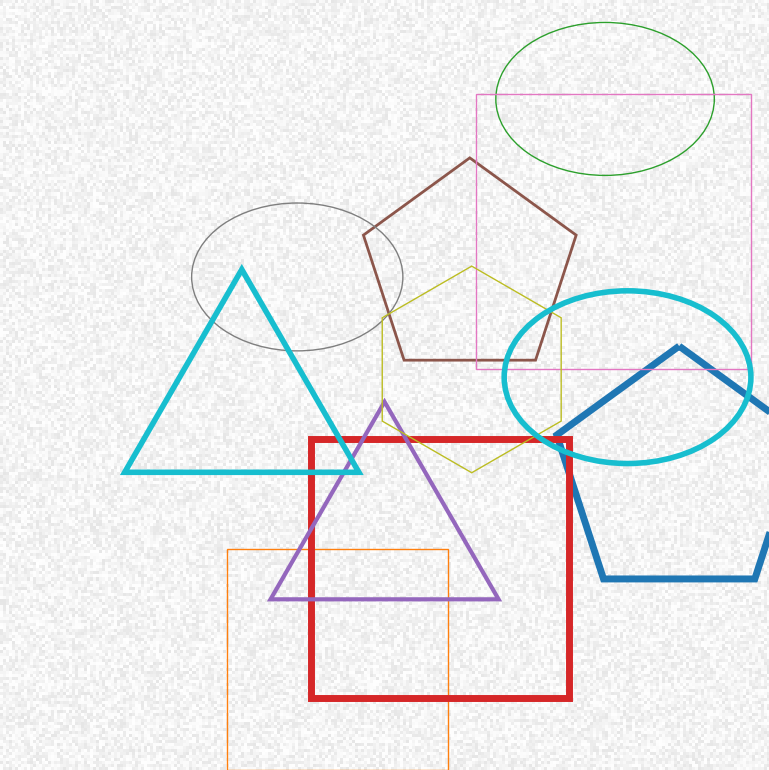[{"shape": "pentagon", "thickness": 2.5, "radius": 0.84, "center": [0.882, 0.383]}, {"shape": "square", "thickness": 0.5, "radius": 0.71, "center": [0.438, 0.144]}, {"shape": "oval", "thickness": 0.5, "radius": 0.71, "center": [0.786, 0.872]}, {"shape": "square", "thickness": 2.5, "radius": 0.84, "center": [0.572, 0.262]}, {"shape": "triangle", "thickness": 1.5, "radius": 0.85, "center": [0.499, 0.307]}, {"shape": "pentagon", "thickness": 1, "radius": 0.73, "center": [0.61, 0.65]}, {"shape": "square", "thickness": 0.5, "radius": 0.89, "center": [0.797, 0.699]}, {"shape": "oval", "thickness": 0.5, "radius": 0.69, "center": [0.386, 0.64]}, {"shape": "hexagon", "thickness": 0.5, "radius": 0.67, "center": [0.613, 0.52]}, {"shape": "oval", "thickness": 2, "radius": 0.8, "center": [0.815, 0.51]}, {"shape": "triangle", "thickness": 2, "radius": 0.88, "center": [0.314, 0.474]}]